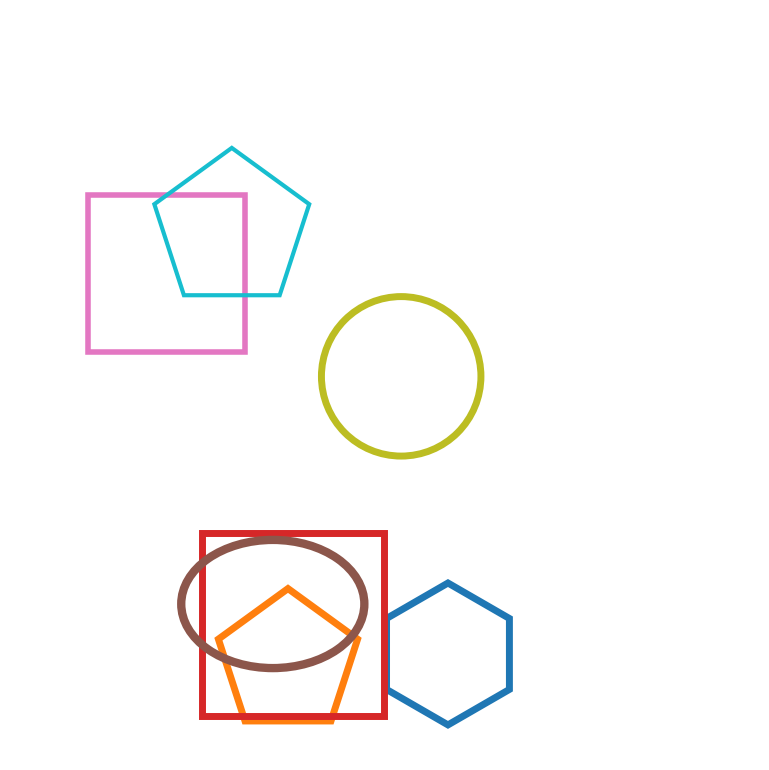[{"shape": "hexagon", "thickness": 2.5, "radius": 0.46, "center": [0.582, 0.151]}, {"shape": "pentagon", "thickness": 2.5, "radius": 0.48, "center": [0.374, 0.141]}, {"shape": "square", "thickness": 2.5, "radius": 0.59, "center": [0.381, 0.189]}, {"shape": "oval", "thickness": 3, "radius": 0.59, "center": [0.354, 0.216]}, {"shape": "square", "thickness": 2, "radius": 0.51, "center": [0.216, 0.644]}, {"shape": "circle", "thickness": 2.5, "radius": 0.52, "center": [0.521, 0.511]}, {"shape": "pentagon", "thickness": 1.5, "radius": 0.53, "center": [0.301, 0.702]}]